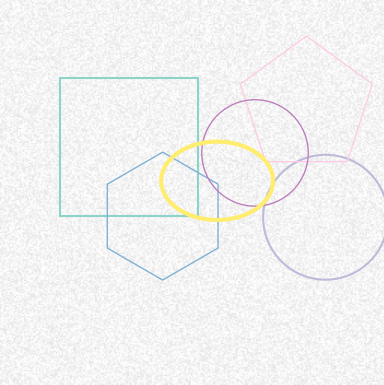[{"shape": "square", "thickness": 1.5, "radius": 0.89, "center": [0.336, 0.618]}, {"shape": "circle", "thickness": 1.5, "radius": 0.81, "center": [0.846, 0.436]}, {"shape": "hexagon", "thickness": 1, "radius": 0.83, "center": [0.422, 0.439]}, {"shape": "pentagon", "thickness": 1, "radius": 0.9, "center": [0.796, 0.726]}, {"shape": "circle", "thickness": 1, "radius": 0.69, "center": [0.662, 0.603]}, {"shape": "oval", "thickness": 3, "radius": 0.73, "center": [0.564, 0.53]}]